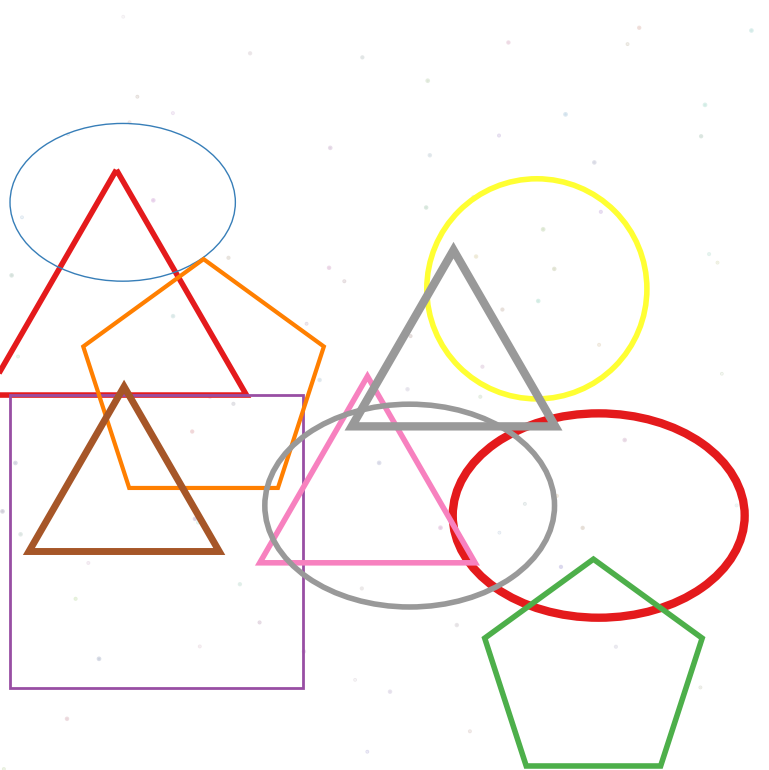[{"shape": "oval", "thickness": 3, "radius": 0.95, "center": [0.778, 0.33]}, {"shape": "triangle", "thickness": 2, "radius": 0.97, "center": [0.151, 0.584]}, {"shape": "oval", "thickness": 0.5, "radius": 0.73, "center": [0.159, 0.737]}, {"shape": "pentagon", "thickness": 2, "radius": 0.74, "center": [0.771, 0.125]}, {"shape": "square", "thickness": 1, "radius": 0.95, "center": [0.204, 0.297]}, {"shape": "pentagon", "thickness": 1.5, "radius": 0.82, "center": [0.264, 0.499]}, {"shape": "circle", "thickness": 2, "radius": 0.71, "center": [0.697, 0.625]}, {"shape": "triangle", "thickness": 2.5, "radius": 0.71, "center": [0.161, 0.355]}, {"shape": "triangle", "thickness": 2, "radius": 0.81, "center": [0.477, 0.35]}, {"shape": "triangle", "thickness": 3, "radius": 0.76, "center": [0.589, 0.523]}, {"shape": "oval", "thickness": 2, "radius": 0.94, "center": [0.532, 0.343]}]